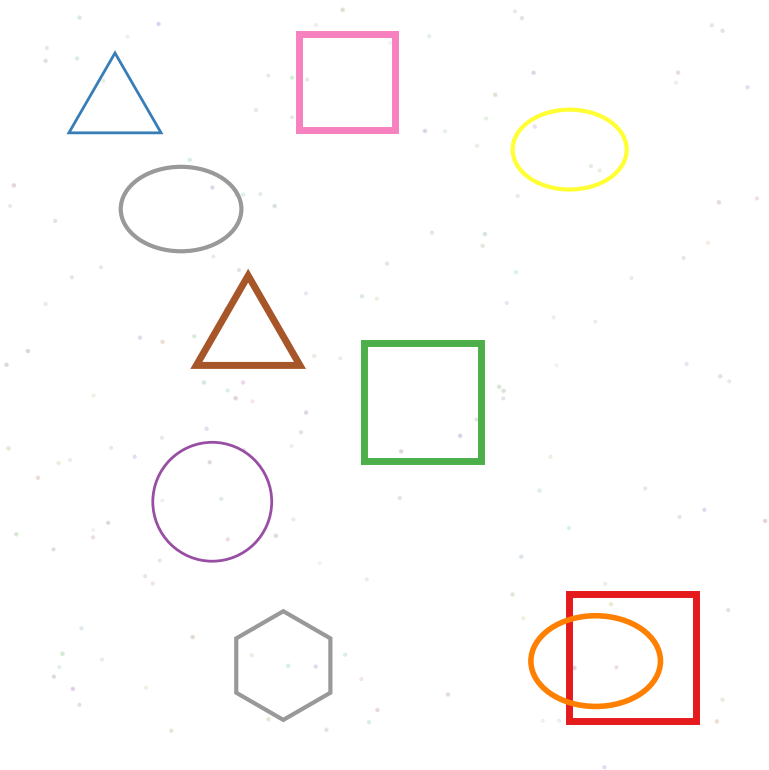[{"shape": "square", "thickness": 2.5, "radius": 0.41, "center": [0.821, 0.146]}, {"shape": "triangle", "thickness": 1, "radius": 0.35, "center": [0.149, 0.862]}, {"shape": "square", "thickness": 2.5, "radius": 0.38, "center": [0.549, 0.478]}, {"shape": "circle", "thickness": 1, "radius": 0.39, "center": [0.276, 0.348]}, {"shape": "oval", "thickness": 2, "radius": 0.42, "center": [0.774, 0.141]}, {"shape": "oval", "thickness": 1.5, "radius": 0.37, "center": [0.74, 0.806]}, {"shape": "triangle", "thickness": 2.5, "radius": 0.39, "center": [0.322, 0.564]}, {"shape": "square", "thickness": 2.5, "radius": 0.31, "center": [0.451, 0.894]}, {"shape": "oval", "thickness": 1.5, "radius": 0.39, "center": [0.235, 0.729]}, {"shape": "hexagon", "thickness": 1.5, "radius": 0.35, "center": [0.368, 0.136]}]